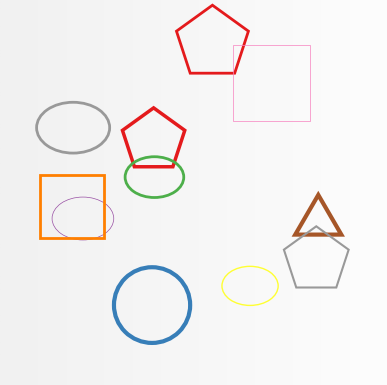[{"shape": "pentagon", "thickness": 2, "radius": 0.49, "center": [0.548, 0.889]}, {"shape": "pentagon", "thickness": 2.5, "radius": 0.42, "center": [0.396, 0.635]}, {"shape": "circle", "thickness": 3, "radius": 0.49, "center": [0.392, 0.208]}, {"shape": "oval", "thickness": 2, "radius": 0.38, "center": [0.399, 0.54]}, {"shape": "oval", "thickness": 0.5, "radius": 0.4, "center": [0.214, 0.432]}, {"shape": "square", "thickness": 2, "radius": 0.41, "center": [0.187, 0.463]}, {"shape": "oval", "thickness": 1, "radius": 0.36, "center": [0.645, 0.257]}, {"shape": "triangle", "thickness": 3, "radius": 0.34, "center": [0.821, 0.425]}, {"shape": "square", "thickness": 0.5, "radius": 0.49, "center": [0.701, 0.785]}, {"shape": "pentagon", "thickness": 1.5, "radius": 0.44, "center": [0.816, 0.324]}, {"shape": "oval", "thickness": 2, "radius": 0.47, "center": [0.189, 0.668]}]